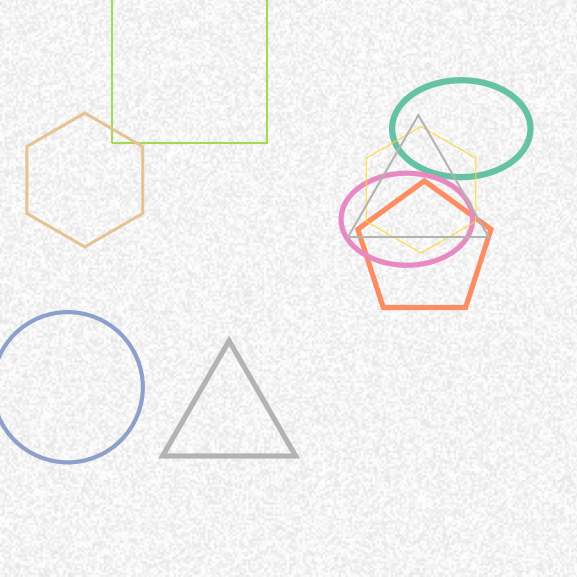[{"shape": "oval", "thickness": 3, "radius": 0.6, "center": [0.799, 0.776]}, {"shape": "pentagon", "thickness": 2.5, "radius": 0.61, "center": [0.735, 0.565]}, {"shape": "circle", "thickness": 2, "radius": 0.65, "center": [0.117, 0.329]}, {"shape": "oval", "thickness": 2.5, "radius": 0.57, "center": [0.704, 0.62]}, {"shape": "square", "thickness": 1, "radius": 0.67, "center": [0.328, 0.885]}, {"shape": "hexagon", "thickness": 0.5, "radius": 0.55, "center": [0.729, 0.671]}, {"shape": "hexagon", "thickness": 1.5, "radius": 0.58, "center": [0.147, 0.687]}, {"shape": "triangle", "thickness": 2.5, "radius": 0.67, "center": [0.397, 0.276]}, {"shape": "triangle", "thickness": 1, "radius": 0.7, "center": [0.724, 0.659]}]